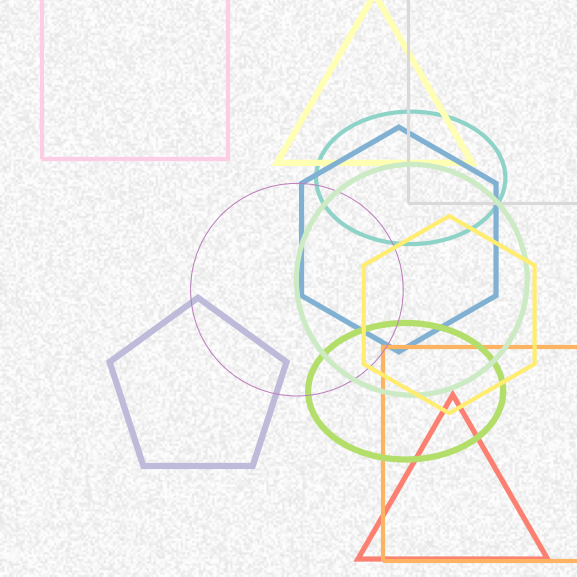[{"shape": "oval", "thickness": 2, "radius": 0.82, "center": [0.711, 0.691]}, {"shape": "triangle", "thickness": 3, "radius": 0.98, "center": [0.649, 0.815]}, {"shape": "pentagon", "thickness": 3, "radius": 0.81, "center": [0.343, 0.323]}, {"shape": "triangle", "thickness": 2.5, "radius": 0.95, "center": [0.784, 0.126]}, {"shape": "hexagon", "thickness": 2.5, "radius": 0.97, "center": [0.691, 0.584]}, {"shape": "square", "thickness": 2, "radius": 0.93, "center": [0.848, 0.213]}, {"shape": "oval", "thickness": 3, "radius": 0.84, "center": [0.702, 0.322]}, {"shape": "square", "thickness": 2, "radius": 0.81, "center": [0.234, 0.885]}, {"shape": "square", "thickness": 1.5, "radius": 0.96, "center": [0.899, 0.841]}, {"shape": "circle", "thickness": 0.5, "radius": 0.92, "center": [0.514, 0.498]}, {"shape": "circle", "thickness": 2.5, "radius": 1.0, "center": [0.713, 0.515]}, {"shape": "hexagon", "thickness": 2, "radius": 0.85, "center": [0.778, 0.454]}]